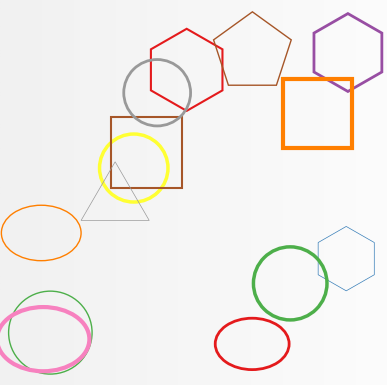[{"shape": "hexagon", "thickness": 1.5, "radius": 0.53, "center": [0.482, 0.819]}, {"shape": "oval", "thickness": 2, "radius": 0.48, "center": [0.651, 0.107]}, {"shape": "hexagon", "thickness": 0.5, "radius": 0.42, "center": [0.893, 0.328]}, {"shape": "circle", "thickness": 1, "radius": 0.54, "center": [0.13, 0.136]}, {"shape": "circle", "thickness": 2.5, "radius": 0.47, "center": [0.749, 0.264]}, {"shape": "hexagon", "thickness": 2, "radius": 0.51, "center": [0.898, 0.864]}, {"shape": "square", "thickness": 3, "radius": 0.45, "center": [0.82, 0.706]}, {"shape": "oval", "thickness": 1, "radius": 0.51, "center": [0.106, 0.395]}, {"shape": "circle", "thickness": 2.5, "radius": 0.44, "center": [0.345, 0.564]}, {"shape": "square", "thickness": 1.5, "radius": 0.46, "center": [0.379, 0.604]}, {"shape": "pentagon", "thickness": 1, "radius": 0.53, "center": [0.651, 0.864]}, {"shape": "oval", "thickness": 3, "radius": 0.6, "center": [0.112, 0.119]}, {"shape": "circle", "thickness": 2, "radius": 0.43, "center": [0.406, 0.759]}, {"shape": "triangle", "thickness": 0.5, "radius": 0.51, "center": [0.297, 0.478]}]